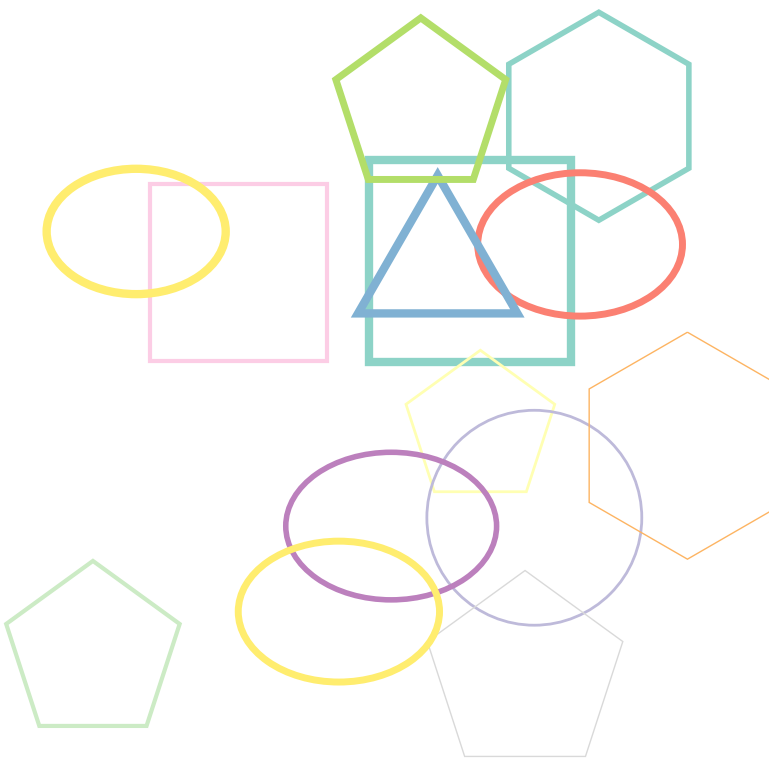[{"shape": "square", "thickness": 3, "radius": 0.66, "center": [0.61, 0.66]}, {"shape": "hexagon", "thickness": 2, "radius": 0.68, "center": [0.778, 0.849]}, {"shape": "pentagon", "thickness": 1, "radius": 0.51, "center": [0.624, 0.444]}, {"shape": "circle", "thickness": 1, "radius": 0.7, "center": [0.694, 0.328]}, {"shape": "oval", "thickness": 2.5, "radius": 0.66, "center": [0.753, 0.683]}, {"shape": "triangle", "thickness": 3, "radius": 0.6, "center": [0.568, 0.653]}, {"shape": "hexagon", "thickness": 0.5, "radius": 0.74, "center": [0.893, 0.421]}, {"shape": "pentagon", "thickness": 2.5, "radius": 0.58, "center": [0.546, 0.861]}, {"shape": "square", "thickness": 1.5, "radius": 0.58, "center": [0.31, 0.646]}, {"shape": "pentagon", "thickness": 0.5, "radius": 0.67, "center": [0.682, 0.126]}, {"shape": "oval", "thickness": 2, "radius": 0.68, "center": [0.508, 0.317]}, {"shape": "pentagon", "thickness": 1.5, "radius": 0.59, "center": [0.121, 0.153]}, {"shape": "oval", "thickness": 2.5, "radius": 0.65, "center": [0.44, 0.206]}, {"shape": "oval", "thickness": 3, "radius": 0.58, "center": [0.177, 0.699]}]